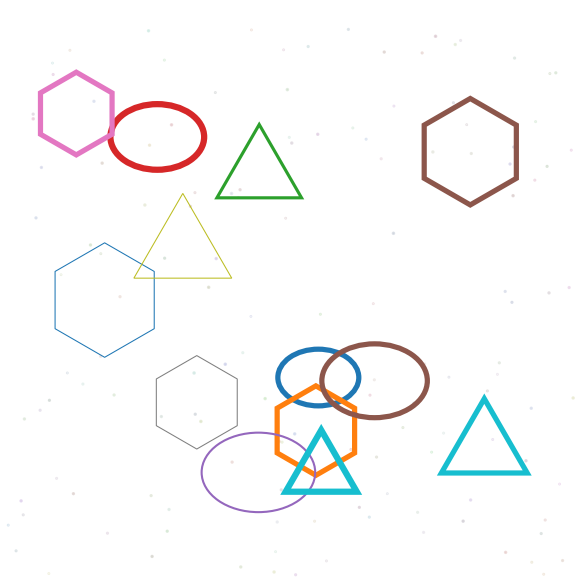[{"shape": "oval", "thickness": 2.5, "radius": 0.35, "center": [0.551, 0.345]}, {"shape": "hexagon", "thickness": 0.5, "radius": 0.5, "center": [0.181, 0.48]}, {"shape": "hexagon", "thickness": 2.5, "radius": 0.39, "center": [0.547, 0.254]}, {"shape": "triangle", "thickness": 1.5, "radius": 0.42, "center": [0.449, 0.699]}, {"shape": "oval", "thickness": 3, "radius": 0.41, "center": [0.272, 0.762]}, {"shape": "oval", "thickness": 1, "radius": 0.49, "center": [0.447, 0.181]}, {"shape": "oval", "thickness": 2.5, "radius": 0.46, "center": [0.649, 0.34]}, {"shape": "hexagon", "thickness": 2.5, "radius": 0.46, "center": [0.814, 0.736]}, {"shape": "hexagon", "thickness": 2.5, "radius": 0.36, "center": [0.132, 0.803]}, {"shape": "hexagon", "thickness": 0.5, "radius": 0.4, "center": [0.341, 0.302]}, {"shape": "triangle", "thickness": 0.5, "radius": 0.49, "center": [0.317, 0.566]}, {"shape": "triangle", "thickness": 3, "radius": 0.36, "center": [0.556, 0.183]}, {"shape": "triangle", "thickness": 2.5, "radius": 0.43, "center": [0.839, 0.223]}]